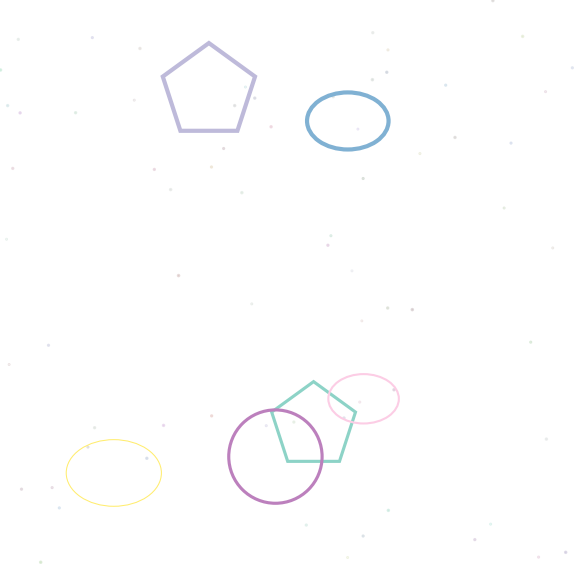[{"shape": "pentagon", "thickness": 1.5, "radius": 0.38, "center": [0.543, 0.262]}, {"shape": "pentagon", "thickness": 2, "radius": 0.42, "center": [0.362, 0.841]}, {"shape": "oval", "thickness": 2, "radius": 0.35, "center": [0.602, 0.79]}, {"shape": "oval", "thickness": 1, "radius": 0.31, "center": [0.63, 0.309]}, {"shape": "circle", "thickness": 1.5, "radius": 0.4, "center": [0.477, 0.209]}, {"shape": "oval", "thickness": 0.5, "radius": 0.41, "center": [0.197, 0.18]}]